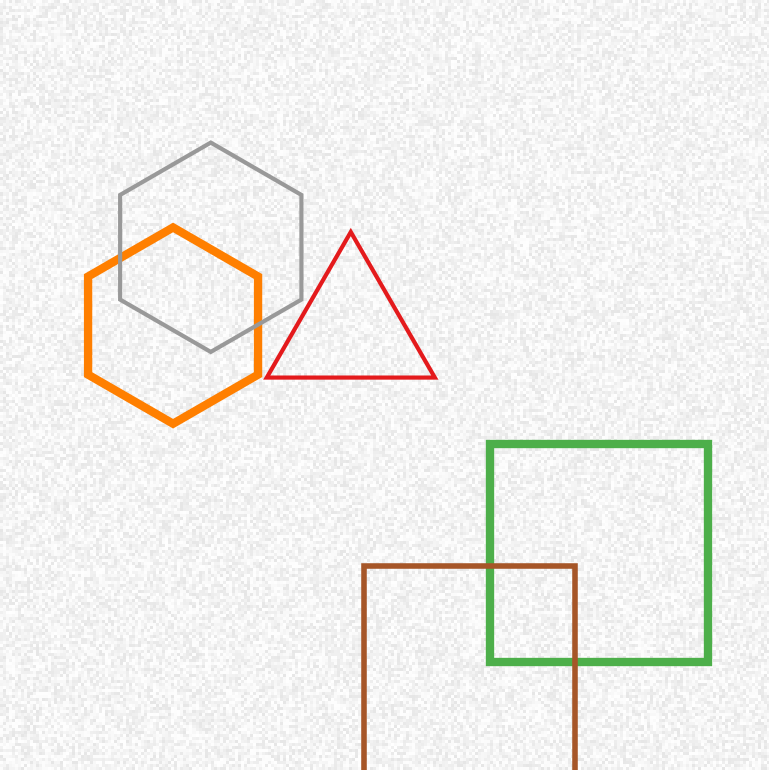[{"shape": "triangle", "thickness": 1.5, "radius": 0.63, "center": [0.456, 0.573]}, {"shape": "square", "thickness": 3, "radius": 0.71, "center": [0.778, 0.282]}, {"shape": "hexagon", "thickness": 3, "radius": 0.64, "center": [0.225, 0.577]}, {"shape": "square", "thickness": 2, "radius": 0.68, "center": [0.61, 0.128]}, {"shape": "hexagon", "thickness": 1.5, "radius": 0.68, "center": [0.274, 0.679]}]